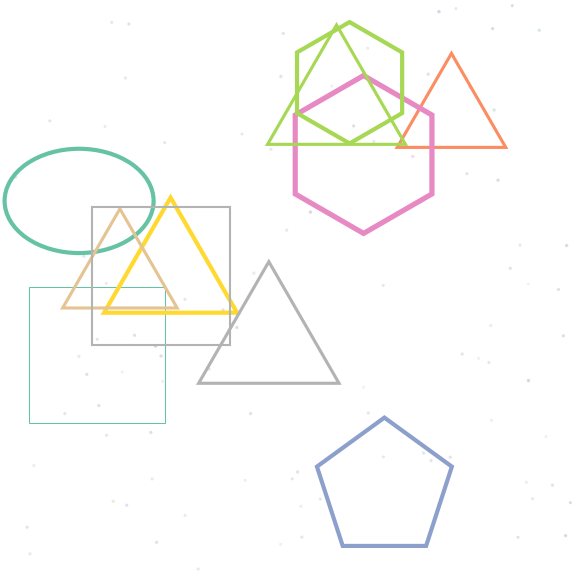[{"shape": "oval", "thickness": 2, "radius": 0.64, "center": [0.137, 0.651]}, {"shape": "square", "thickness": 0.5, "radius": 0.59, "center": [0.168, 0.384]}, {"shape": "triangle", "thickness": 1.5, "radius": 0.54, "center": [0.782, 0.798]}, {"shape": "pentagon", "thickness": 2, "radius": 0.61, "center": [0.666, 0.153]}, {"shape": "hexagon", "thickness": 2.5, "radius": 0.68, "center": [0.63, 0.732]}, {"shape": "hexagon", "thickness": 2, "radius": 0.53, "center": [0.605, 0.856]}, {"shape": "triangle", "thickness": 1.5, "radius": 0.69, "center": [0.583, 0.818]}, {"shape": "triangle", "thickness": 2, "radius": 0.66, "center": [0.295, 0.524]}, {"shape": "triangle", "thickness": 1.5, "radius": 0.57, "center": [0.208, 0.523]}, {"shape": "triangle", "thickness": 1.5, "radius": 0.7, "center": [0.465, 0.406]}, {"shape": "square", "thickness": 1, "radius": 0.6, "center": [0.279, 0.52]}]